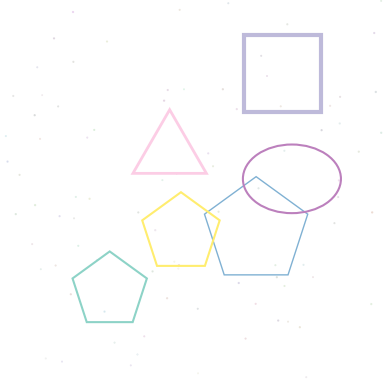[{"shape": "pentagon", "thickness": 1.5, "radius": 0.51, "center": [0.285, 0.245]}, {"shape": "square", "thickness": 3, "radius": 0.5, "center": [0.734, 0.81]}, {"shape": "pentagon", "thickness": 1, "radius": 0.7, "center": [0.665, 0.4]}, {"shape": "triangle", "thickness": 2, "radius": 0.55, "center": [0.441, 0.605]}, {"shape": "oval", "thickness": 1.5, "radius": 0.64, "center": [0.758, 0.535]}, {"shape": "pentagon", "thickness": 1.5, "radius": 0.53, "center": [0.47, 0.395]}]